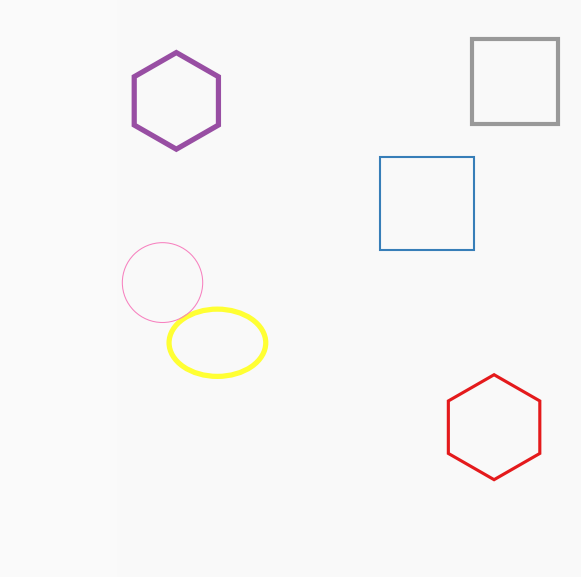[{"shape": "hexagon", "thickness": 1.5, "radius": 0.45, "center": [0.85, 0.259]}, {"shape": "square", "thickness": 1, "radius": 0.4, "center": [0.735, 0.647]}, {"shape": "hexagon", "thickness": 2.5, "radius": 0.42, "center": [0.303, 0.824]}, {"shape": "oval", "thickness": 2.5, "radius": 0.42, "center": [0.374, 0.406]}, {"shape": "circle", "thickness": 0.5, "radius": 0.35, "center": [0.28, 0.51]}, {"shape": "square", "thickness": 2, "radius": 0.37, "center": [0.886, 0.859]}]